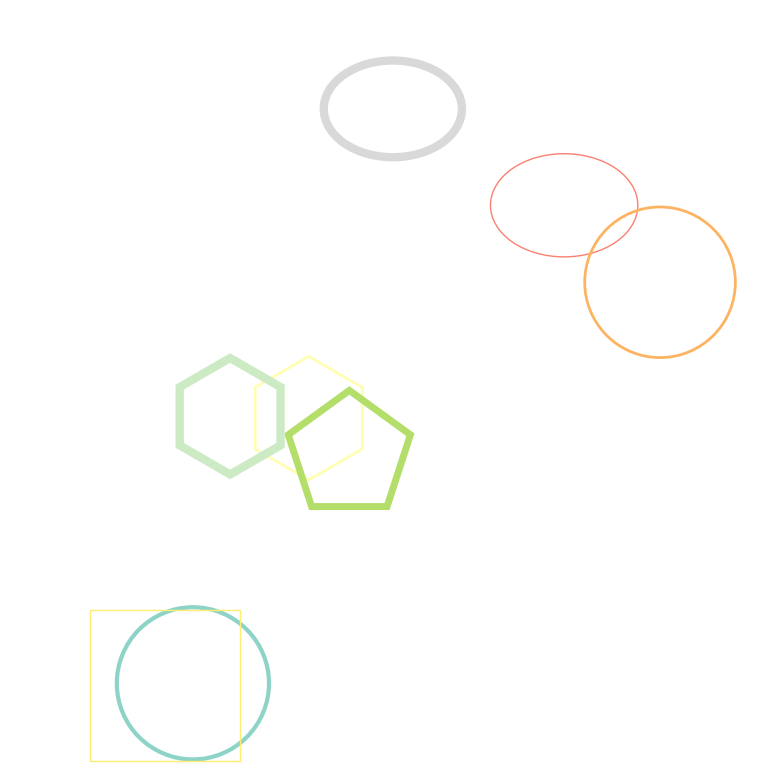[{"shape": "circle", "thickness": 1.5, "radius": 0.49, "center": [0.251, 0.113]}, {"shape": "hexagon", "thickness": 1, "radius": 0.4, "center": [0.401, 0.457]}, {"shape": "oval", "thickness": 0.5, "radius": 0.48, "center": [0.733, 0.733]}, {"shape": "circle", "thickness": 1, "radius": 0.49, "center": [0.857, 0.633]}, {"shape": "pentagon", "thickness": 2.5, "radius": 0.42, "center": [0.454, 0.41]}, {"shape": "oval", "thickness": 3, "radius": 0.45, "center": [0.51, 0.859]}, {"shape": "hexagon", "thickness": 3, "radius": 0.38, "center": [0.299, 0.459]}, {"shape": "square", "thickness": 0.5, "radius": 0.49, "center": [0.214, 0.11]}]